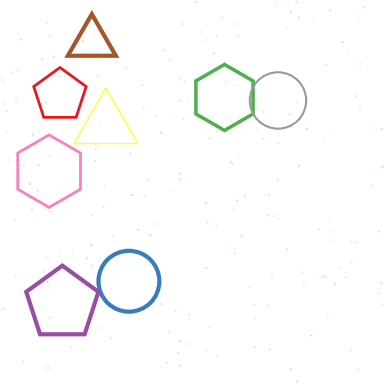[{"shape": "pentagon", "thickness": 2, "radius": 0.36, "center": [0.156, 0.753]}, {"shape": "circle", "thickness": 3, "radius": 0.4, "center": [0.335, 0.27]}, {"shape": "hexagon", "thickness": 2.5, "radius": 0.43, "center": [0.583, 0.747]}, {"shape": "pentagon", "thickness": 3, "radius": 0.49, "center": [0.162, 0.212]}, {"shape": "triangle", "thickness": 1, "radius": 0.48, "center": [0.275, 0.675]}, {"shape": "triangle", "thickness": 3, "radius": 0.36, "center": [0.239, 0.891]}, {"shape": "hexagon", "thickness": 2, "radius": 0.47, "center": [0.128, 0.556]}, {"shape": "circle", "thickness": 1.5, "radius": 0.37, "center": [0.722, 0.739]}]